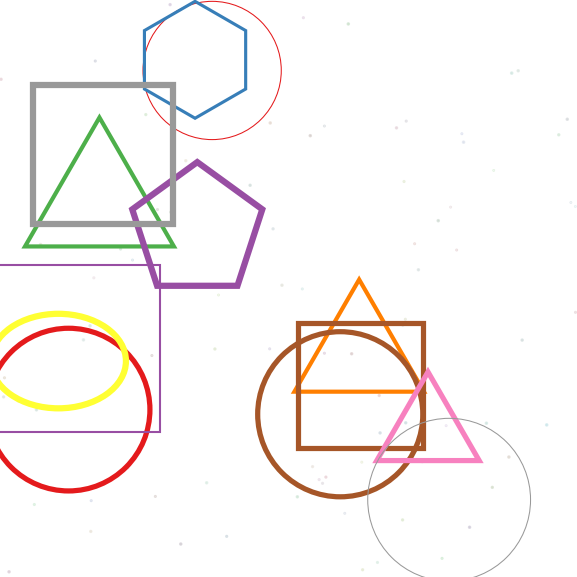[{"shape": "circle", "thickness": 2.5, "radius": 0.7, "center": [0.119, 0.29]}, {"shape": "circle", "thickness": 0.5, "radius": 0.6, "center": [0.367, 0.877]}, {"shape": "hexagon", "thickness": 1.5, "radius": 0.51, "center": [0.338, 0.896]}, {"shape": "triangle", "thickness": 2, "radius": 0.74, "center": [0.172, 0.647]}, {"shape": "square", "thickness": 1, "radius": 0.72, "center": [0.133, 0.395]}, {"shape": "pentagon", "thickness": 3, "radius": 0.59, "center": [0.342, 0.6]}, {"shape": "triangle", "thickness": 2, "radius": 0.65, "center": [0.622, 0.386]}, {"shape": "oval", "thickness": 3, "radius": 0.58, "center": [0.101, 0.374]}, {"shape": "circle", "thickness": 2.5, "radius": 0.71, "center": [0.589, 0.282]}, {"shape": "square", "thickness": 2.5, "radius": 0.54, "center": [0.624, 0.332]}, {"shape": "triangle", "thickness": 2.5, "radius": 0.51, "center": [0.741, 0.253]}, {"shape": "circle", "thickness": 0.5, "radius": 0.7, "center": [0.778, 0.134]}, {"shape": "square", "thickness": 3, "radius": 0.6, "center": [0.178, 0.731]}]